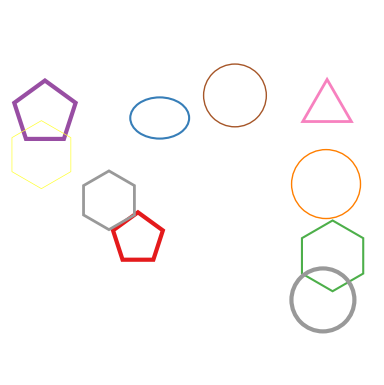[{"shape": "pentagon", "thickness": 3, "radius": 0.34, "center": [0.358, 0.38]}, {"shape": "oval", "thickness": 1.5, "radius": 0.38, "center": [0.415, 0.694]}, {"shape": "hexagon", "thickness": 1.5, "radius": 0.46, "center": [0.864, 0.335]}, {"shape": "pentagon", "thickness": 3, "radius": 0.42, "center": [0.117, 0.707]}, {"shape": "circle", "thickness": 1, "radius": 0.45, "center": [0.847, 0.522]}, {"shape": "hexagon", "thickness": 0.5, "radius": 0.44, "center": [0.108, 0.598]}, {"shape": "circle", "thickness": 1, "radius": 0.41, "center": [0.61, 0.752]}, {"shape": "triangle", "thickness": 2, "radius": 0.36, "center": [0.85, 0.721]}, {"shape": "hexagon", "thickness": 2, "radius": 0.38, "center": [0.283, 0.48]}, {"shape": "circle", "thickness": 3, "radius": 0.41, "center": [0.839, 0.221]}]